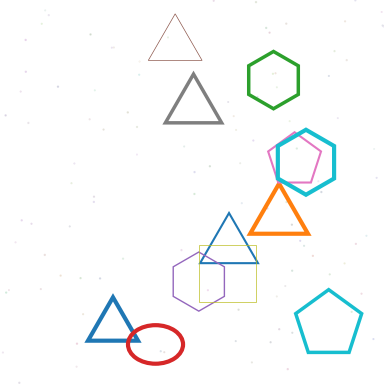[{"shape": "triangle", "thickness": 3, "radius": 0.38, "center": [0.293, 0.153]}, {"shape": "triangle", "thickness": 1.5, "radius": 0.43, "center": [0.595, 0.36]}, {"shape": "triangle", "thickness": 3, "radius": 0.43, "center": [0.725, 0.436]}, {"shape": "hexagon", "thickness": 2.5, "radius": 0.37, "center": [0.71, 0.792]}, {"shape": "oval", "thickness": 3, "radius": 0.36, "center": [0.404, 0.105]}, {"shape": "hexagon", "thickness": 1, "radius": 0.38, "center": [0.516, 0.269]}, {"shape": "triangle", "thickness": 0.5, "radius": 0.4, "center": [0.455, 0.883]}, {"shape": "pentagon", "thickness": 1.5, "radius": 0.36, "center": [0.765, 0.584]}, {"shape": "triangle", "thickness": 2.5, "radius": 0.42, "center": [0.503, 0.723]}, {"shape": "square", "thickness": 0.5, "radius": 0.37, "center": [0.59, 0.291]}, {"shape": "hexagon", "thickness": 3, "radius": 0.42, "center": [0.795, 0.579]}, {"shape": "pentagon", "thickness": 2.5, "radius": 0.45, "center": [0.854, 0.158]}]